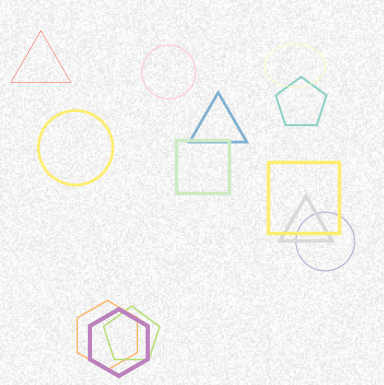[{"shape": "pentagon", "thickness": 1.5, "radius": 0.35, "center": [0.782, 0.731]}, {"shape": "oval", "thickness": 0.5, "radius": 0.4, "center": [0.766, 0.829]}, {"shape": "circle", "thickness": 1, "radius": 0.38, "center": [0.845, 0.373]}, {"shape": "triangle", "thickness": 0.5, "radius": 0.45, "center": [0.106, 0.831]}, {"shape": "triangle", "thickness": 2, "radius": 0.43, "center": [0.567, 0.674]}, {"shape": "hexagon", "thickness": 1, "radius": 0.45, "center": [0.279, 0.129]}, {"shape": "pentagon", "thickness": 1, "radius": 0.38, "center": [0.342, 0.128]}, {"shape": "circle", "thickness": 1, "radius": 0.35, "center": [0.439, 0.813]}, {"shape": "triangle", "thickness": 2.5, "radius": 0.39, "center": [0.795, 0.413]}, {"shape": "hexagon", "thickness": 3, "radius": 0.43, "center": [0.309, 0.11]}, {"shape": "square", "thickness": 2.5, "radius": 0.35, "center": [0.526, 0.567]}, {"shape": "square", "thickness": 2.5, "radius": 0.46, "center": [0.789, 0.487]}, {"shape": "circle", "thickness": 2, "radius": 0.48, "center": [0.196, 0.616]}]